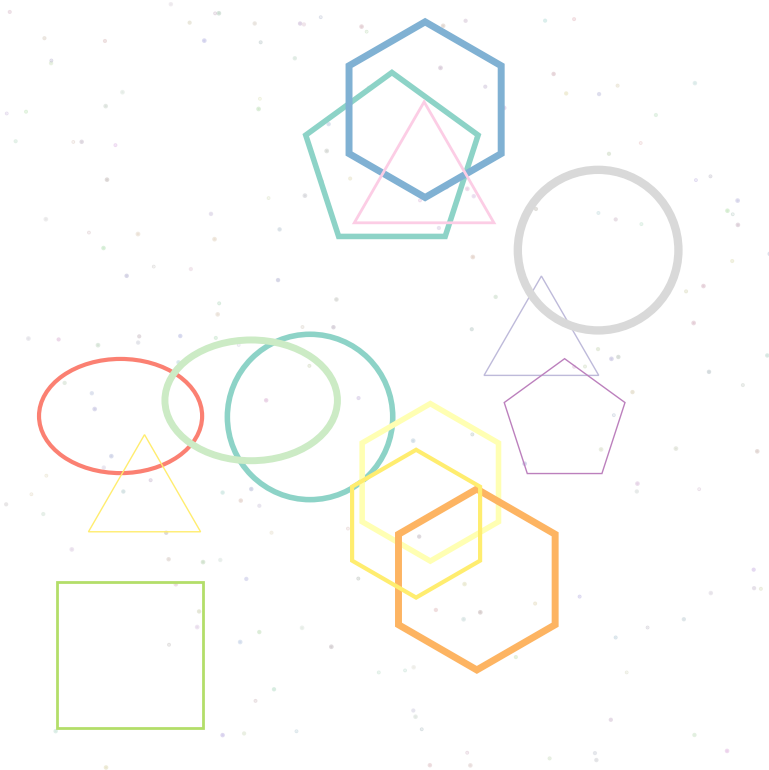[{"shape": "pentagon", "thickness": 2, "radius": 0.59, "center": [0.509, 0.788]}, {"shape": "circle", "thickness": 2, "radius": 0.54, "center": [0.403, 0.458]}, {"shape": "hexagon", "thickness": 2, "radius": 0.51, "center": [0.559, 0.374]}, {"shape": "triangle", "thickness": 0.5, "radius": 0.43, "center": [0.703, 0.555]}, {"shape": "oval", "thickness": 1.5, "radius": 0.53, "center": [0.157, 0.46]}, {"shape": "hexagon", "thickness": 2.5, "radius": 0.57, "center": [0.552, 0.858]}, {"shape": "hexagon", "thickness": 2.5, "radius": 0.59, "center": [0.619, 0.247]}, {"shape": "square", "thickness": 1, "radius": 0.47, "center": [0.168, 0.15]}, {"shape": "triangle", "thickness": 1, "radius": 0.52, "center": [0.551, 0.763]}, {"shape": "circle", "thickness": 3, "radius": 0.52, "center": [0.777, 0.675]}, {"shape": "pentagon", "thickness": 0.5, "radius": 0.41, "center": [0.733, 0.452]}, {"shape": "oval", "thickness": 2.5, "radius": 0.56, "center": [0.326, 0.48]}, {"shape": "hexagon", "thickness": 1.5, "radius": 0.48, "center": [0.54, 0.32]}, {"shape": "triangle", "thickness": 0.5, "radius": 0.42, "center": [0.188, 0.351]}]